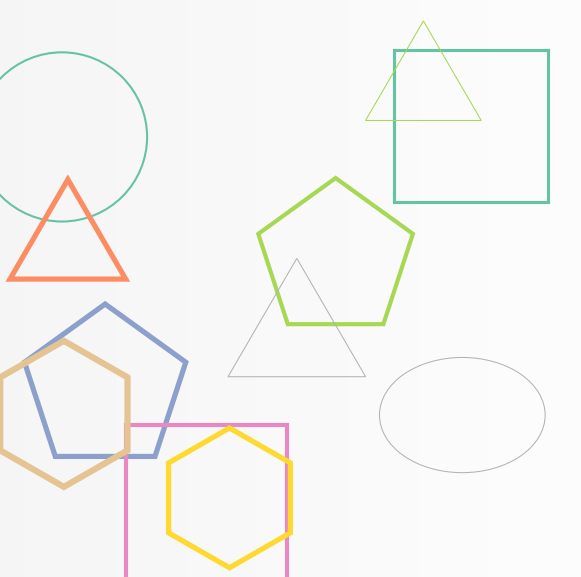[{"shape": "square", "thickness": 1.5, "radius": 0.66, "center": [0.81, 0.781]}, {"shape": "circle", "thickness": 1, "radius": 0.73, "center": [0.107, 0.762]}, {"shape": "triangle", "thickness": 2.5, "radius": 0.57, "center": [0.117, 0.573]}, {"shape": "pentagon", "thickness": 2.5, "radius": 0.73, "center": [0.181, 0.327]}, {"shape": "square", "thickness": 2, "radius": 0.69, "center": [0.355, 0.124]}, {"shape": "pentagon", "thickness": 2, "radius": 0.7, "center": [0.577, 0.551]}, {"shape": "triangle", "thickness": 0.5, "radius": 0.57, "center": [0.728, 0.848]}, {"shape": "hexagon", "thickness": 2.5, "radius": 0.61, "center": [0.395, 0.137]}, {"shape": "hexagon", "thickness": 3, "radius": 0.63, "center": [0.11, 0.282]}, {"shape": "triangle", "thickness": 0.5, "radius": 0.68, "center": [0.511, 0.415]}, {"shape": "oval", "thickness": 0.5, "radius": 0.71, "center": [0.795, 0.28]}]